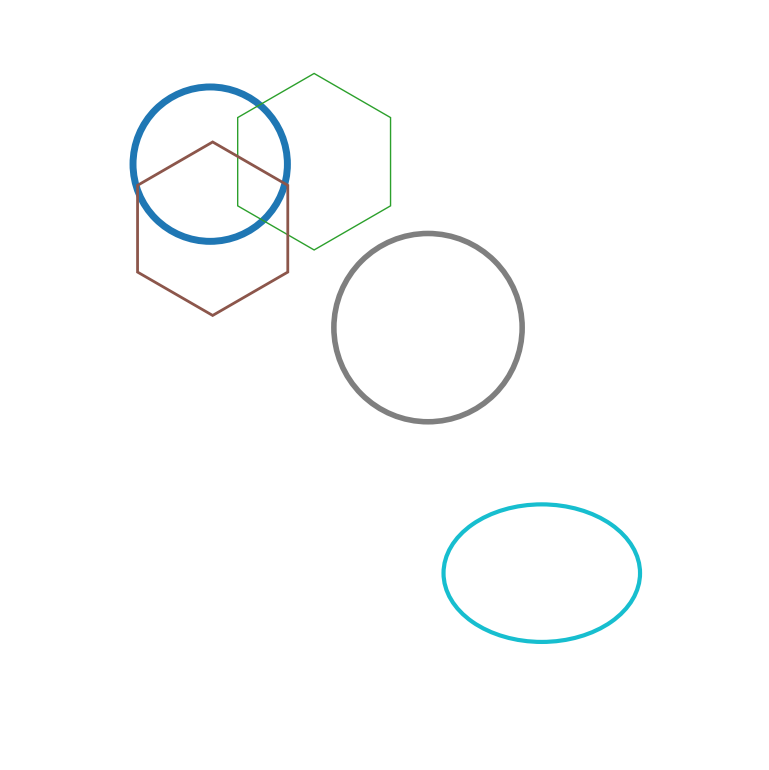[{"shape": "circle", "thickness": 2.5, "radius": 0.5, "center": [0.273, 0.787]}, {"shape": "hexagon", "thickness": 0.5, "radius": 0.57, "center": [0.408, 0.79]}, {"shape": "hexagon", "thickness": 1, "radius": 0.56, "center": [0.276, 0.703]}, {"shape": "circle", "thickness": 2, "radius": 0.61, "center": [0.556, 0.575]}, {"shape": "oval", "thickness": 1.5, "radius": 0.64, "center": [0.704, 0.256]}]